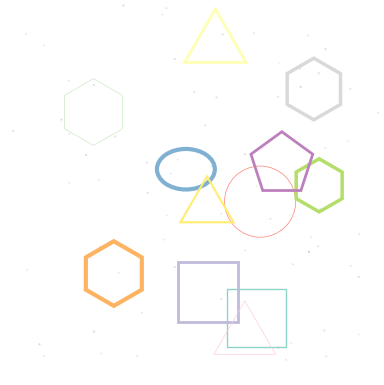[{"shape": "square", "thickness": 1, "radius": 0.38, "center": [0.667, 0.174]}, {"shape": "triangle", "thickness": 2, "radius": 0.46, "center": [0.559, 0.884]}, {"shape": "square", "thickness": 2, "radius": 0.39, "center": [0.541, 0.241]}, {"shape": "circle", "thickness": 0.5, "radius": 0.46, "center": [0.676, 0.476]}, {"shape": "oval", "thickness": 3, "radius": 0.38, "center": [0.483, 0.56]}, {"shape": "hexagon", "thickness": 3, "radius": 0.42, "center": [0.296, 0.289]}, {"shape": "hexagon", "thickness": 2.5, "radius": 0.34, "center": [0.829, 0.519]}, {"shape": "triangle", "thickness": 0.5, "radius": 0.46, "center": [0.636, 0.126]}, {"shape": "hexagon", "thickness": 2.5, "radius": 0.4, "center": [0.815, 0.769]}, {"shape": "pentagon", "thickness": 2, "radius": 0.42, "center": [0.732, 0.573]}, {"shape": "hexagon", "thickness": 0.5, "radius": 0.43, "center": [0.243, 0.709]}, {"shape": "triangle", "thickness": 1.5, "radius": 0.4, "center": [0.538, 0.462]}]